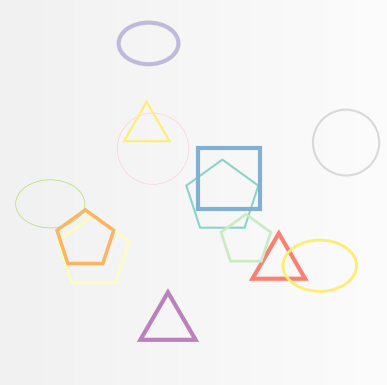[{"shape": "pentagon", "thickness": 1.5, "radius": 0.49, "center": [0.574, 0.488]}, {"shape": "pentagon", "thickness": 1.5, "radius": 0.48, "center": [0.242, 0.344]}, {"shape": "oval", "thickness": 3, "radius": 0.39, "center": [0.383, 0.887]}, {"shape": "triangle", "thickness": 3, "radius": 0.39, "center": [0.719, 0.315]}, {"shape": "square", "thickness": 3, "radius": 0.4, "center": [0.59, 0.536]}, {"shape": "pentagon", "thickness": 2.5, "radius": 0.38, "center": [0.22, 0.378]}, {"shape": "oval", "thickness": 0.5, "radius": 0.45, "center": [0.13, 0.471]}, {"shape": "circle", "thickness": 0.5, "radius": 0.46, "center": [0.395, 0.614]}, {"shape": "circle", "thickness": 1.5, "radius": 0.43, "center": [0.893, 0.63]}, {"shape": "triangle", "thickness": 3, "radius": 0.41, "center": [0.433, 0.158]}, {"shape": "pentagon", "thickness": 2, "radius": 0.34, "center": [0.635, 0.376]}, {"shape": "oval", "thickness": 2, "radius": 0.48, "center": [0.825, 0.31]}, {"shape": "triangle", "thickness": 1.5, "radius": 0.34, "center": [0.379, 0.667]}]